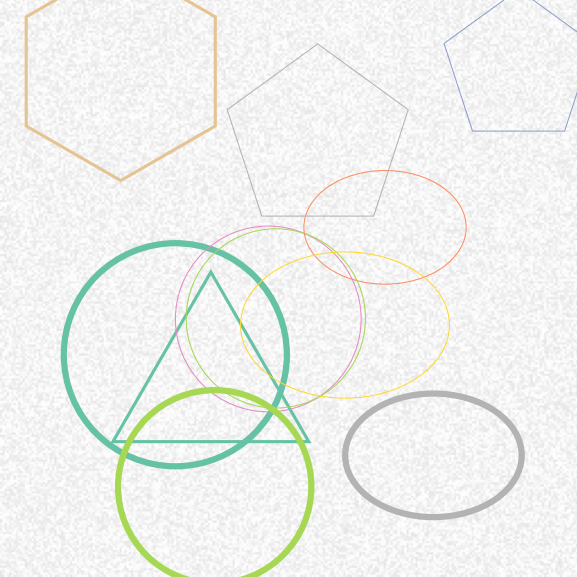[{"shape": "circle", "thickness": 3, "radius": 0.97, "center": [0.304, 0.385]}, {"shape": "triangle", "thickness": 1.5, "radius": 0.98, "center": [0.365, 0.332]}, {"shape": "oval", "thickness": 0.5, "radius": 0.7, "center": [0.667, 0.605]}, {"shape": "pentagon", "thickness": 0.5, "radius": 0.68, "center": [0.898, 0.882]}, {"shape": "circle", "thickness": 0.5, "radius": 0.8, "center": [0.465, 0.447]}, {"shape": "circle", "thickness": 0.5, "radius": 0.78, "center": [0.478, 0.448]}, {"shape": "circle", "thickness": 3, "radius": 0.84, "center": [0.372, 0.156]}, {"shape": "oval", "thickness": 0.5, "radius": 0.9, "center": [0.597, 0.436]}, {"shape": "hexagon", "thickness": 1.5, "radius": 0.95, "center": [0.209, 0.875]}, {"shape": "oval", "thickness": 3, "radius": 0.76, "center": [0.751, 0.211]}, {"shape": "pentagon", "thickness": 0.5, "radius": 0.82, "center": [0.55, 0.758]}]